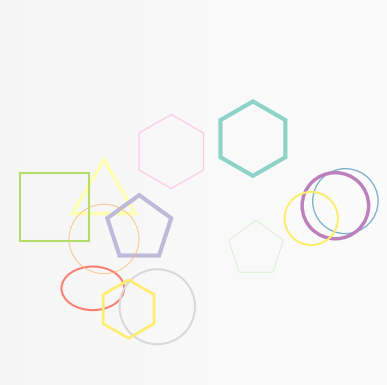[{"shape": "hexagon", "thickness": 3, "radius": 0.48, "center": [0.653, 0.64]}, {"shape": "triangle", "thickness": 2.5, "radius": 0.47, "center": [0.268, 0.492]}, {"shape": "pentagon", "thickness": 3, "radius": 0.43, "center": [0.359, 0.406]}, {"shape": "oval", "thickness": 1.5, "radius": 0.4, "center": [0.24, 0.251]}, {"shape": "circle", "thickness": 1, "radius": 0.42, "center": [0.891, 0.478]}, {"shape": "circle", "thickness": 0.5, "radius": 0.45, "center": [0.268, 0.379]}, {"shape": "square", "thickness": 1.5, "radius": 0.45, "center": [0.14, 0.462]}, {"shape": "hexagon", "thickness": 1, "radius": 0.48, "center": [0.442, 0.606]}, {"shape": "circle", "thickness": 1.5, "radius": 0.49, "center": [0.406, 0.203]}, {"shape": "circle", "thickness": 2.5, "radius": 0.43, "center": [0.866, 0.466]}, {"shape": "pentagon", "thickness": 0.5, "radius": 0.37, "center": [0.661, 0.353]}, {"shape": "hexagon", "thickness": 2, "radius": 0.38, "center": [0.332, 0.197]}, {"shape": "circle", "thickness": 1.5, "radius": 0.34, "center": [0.803, 0.433]}]